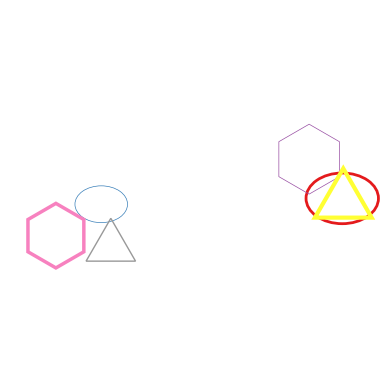[{"shape": "oval", "thickness": 2, "radius": 0.47, "center": [0.889, 0.485]}, {"shape": "oval", "thickness": 0.5, "radius": 0.34, "center": [0.263, 0.469]}, {"shape": "hexagon", "thickness": 0.5, "radius": 0.45, "center": [0.803, 0.587]}, {"shape": "triangle", "thickness": 3, "radius": 0.43, "center": [0.892, 0.477]}, {"shape": "hexagon", "thickness": 2.5, "radius": 0.42, "center": [0.145, 0.388]}, {"shape": "triangle", "thickness": 1, "radius": 0.37, "center": [0.288, 0.359]}]